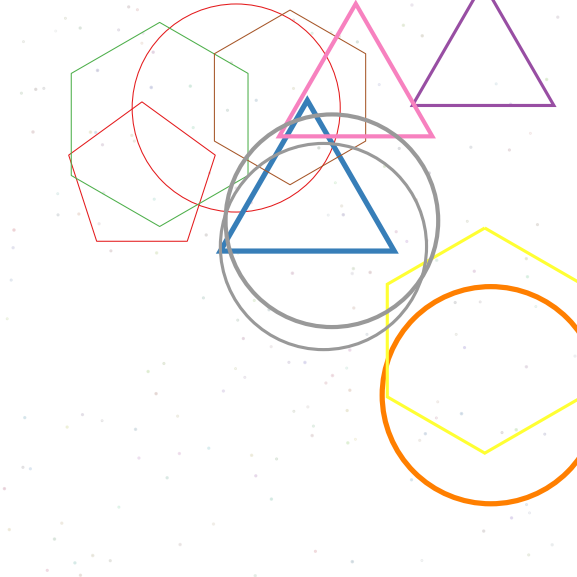[{"shape": "pentagon", "thickness": 0.5, "radius": 0.67, "center": [0.246, 0.689]}, {"shape": "circle", "thickness": 0.5, "radius": 0.9, "center": [0.409, 0.812]}, {"shape": "triangle", "thickness": 2.5, "radius": 0.87, "center": [0.532, 0.651]}, {"shape": "hexagon", "thickness": 0.5, "radius": 0.88, "center": [0.276, 0.784]}, {"shape": "triangle", "thickness": 1.5, "radius": 0.71, "center": [0.837, 0.887]}, {"shape": "circle", "thickness": 2.5, "radius": 0.94, "center": [0.85, 0.315]}, {"shape": "hexagon", "thickness": 1.5, "radius": 0.97, "center": [0.839, 0.409]}, {"shape": "hexagon", "thickness": 0.5, "radius": 0.76, "center": [0.502, 0.83]}, {"shape": "triangle", "thickness": 2, "radius": 0.77, "center": [0.616, 0.84]}, {"shape": "circle", "thickness": 1.5, "radius": 0.89, "center": [0.56, 0.572]}, {"shape": "circle", "thickness": 2, "radius": 0.92, "center": [0.575, 0.617]}]